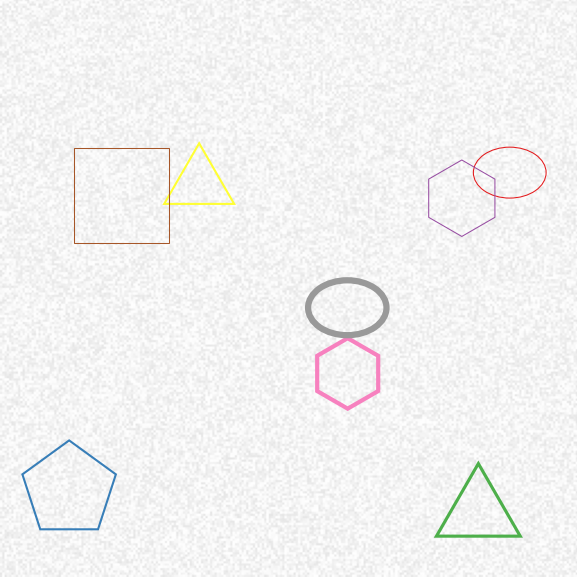[{"shape": "oval", "thickness": 0.5, "radius": 0.31, "center": [0.883, 0.7]}, {"shape": "pentagon", "thickness": 1, "radius": 0.43, "center": [0.12, 0.151]}, {"shape": "triangle", "thickness": 1.5, "radius": 0.42, "center": [0.828, 0.113]}, {"shape": "hexagon", "thickness": 0.5, "radius": 0.33, "center": [0.8, 0.656]}, {"shape": "triangle", "thickness": 1, "radius": 0.35, "center": [0.345, 0.681]}, {"shape": "square", "thickness": 0.5, "radius": 0.41, "center": [0.21, 0.661]}, {"shape": "hexagon", "thickness": 2, "radius": 0.31, "center": [0.602, 0.353]}, {"shape": "oval", "thickness": 3, "radius": 0.34, "center": [0.601, 0.466]}]